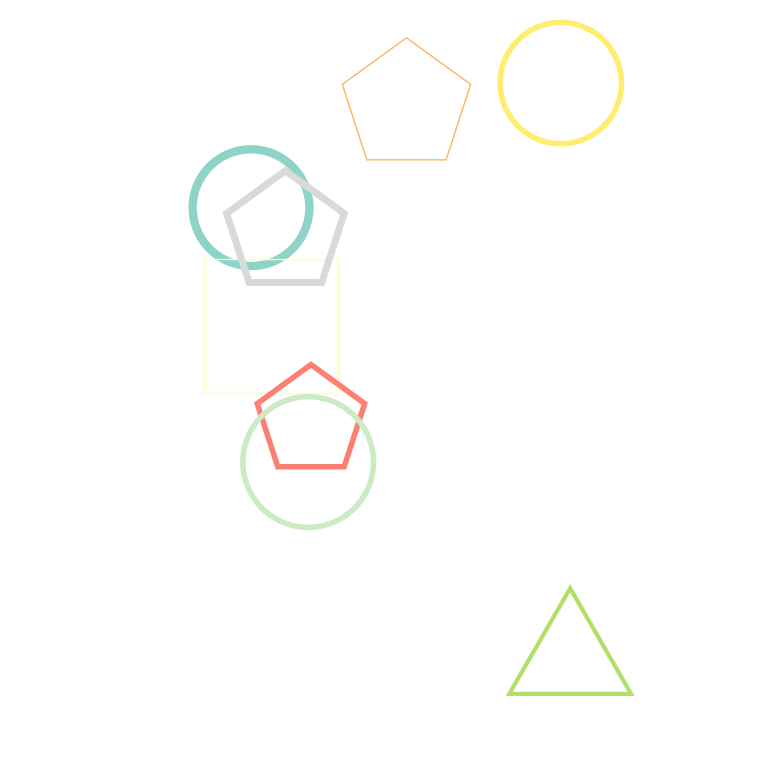[{"shape": "circle", "thickness": 3, "radius": 0.38, "center": [0.326, 0.73]}, {"shape": "square", "thickness": 0.5, "radius": 0.44, "center": [0.352, 0.577]}, {"shape": "pentagon", "thickness": 2, "radius": 0.37, "center": [0.404, 0.453]}, {"shape": "pentagon", "thickness": 0.5, "radius": 0.44, "center": [0.528, 0.863]}, {"shape": "triangle", "thickness": 1.5, "radius": 0.46, "center": [0.74, 0.145]}, {"shape": "pentagon", "thickness": 2.5, "radius": 0.4, "center": [0.371, 0.698]}, {"shape": "circle", "thickness": 2, "radius": 0.42, "center": [0.4, 0.4]}, {"shape": "circle", "thickness": 2, "radius": 0.39, "center": [0.728, 0.892]}]